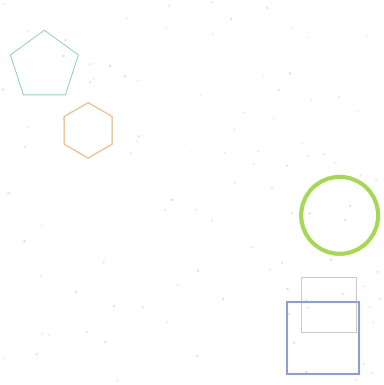[{"shape": "pentagon", "thickness": 0.5, "radius": 0.46, "center": [0.115, 0.829]}, {"shape": "square", "thickness": 1.5, "radius": 0.47, "center": [0.839, 0.123]}, {"shape": "circle", "thickness": 3, "radius": 0.5, "center": [0.882, 0.441]}, {"shape": "hexagon", "thickness": 1, "radius": 0.36, "center": [0.229, 0.661]}, {"shape": "square", "thickness": 0.5, "radius": 0.36, "center": [0.853, 0.209]}]